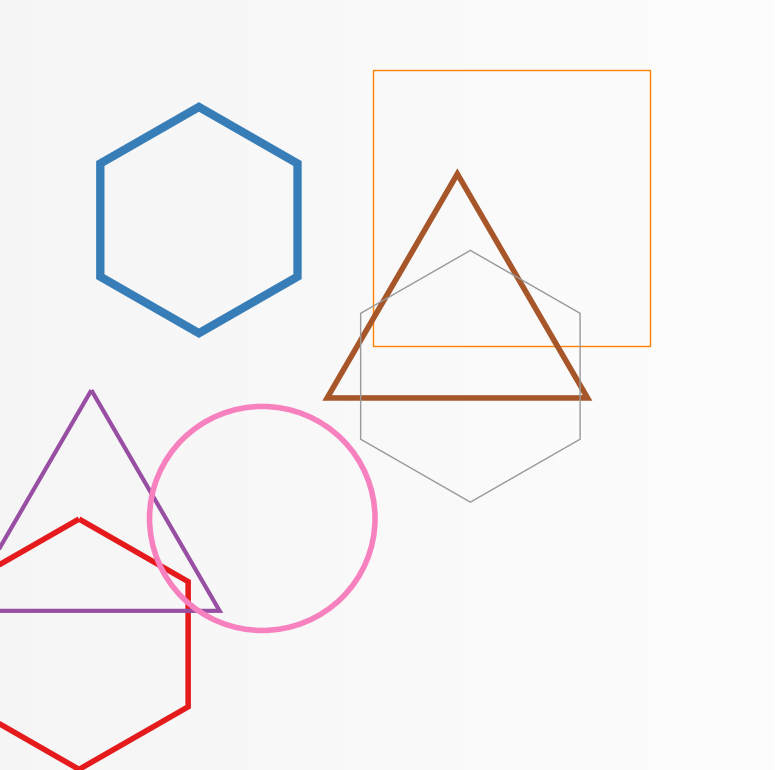[{"shape": "hexagon", "thickness": 2, "radius": 0.81, "center": [0.102, 0.163]}, {"shape": "hexagon", "thickness": 3, "radius": 0.73, "center": [0.257, 0.714]}, {"shape": "triangle", "thickness": 1.5, "radius": 0.96, "center": [0.118, 0.302]}, {"shape": "square", "thickness": 0.5, "radius": 0.9, "center": [0.66, 0.73]}, {"shape": "triangle", "thickness": 2, "radius": 0.97, "center": [0.59, 0.58]}, {"shape": "circle", "thickness": 2, "radius": 0.73, "center": [0.338, 0.327]}, {"shape": "hexagon", "thickness": 0.5, "radius": 0.82, "center": [0.607, 0.511]}]